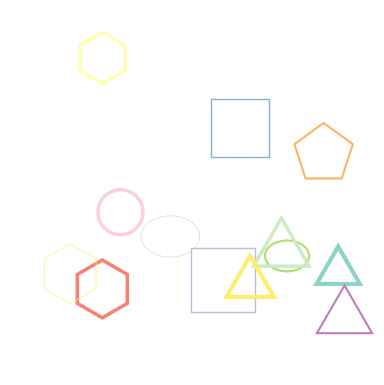[{"shape": "triangle", "thickness": 3, "radius": 0.32, "center": [0.878, 0.295]}, {"shape": "hexagon", "thickness": 2.5, "radius": 0.33, "center": [0.266, 0.849]}, {"shape": "square", "thickness": 1, "radius": 0.42, "center": [0.579, 0.273]}, {"shape": "hexagon", "thickness": 2.5, "radius": 0.38, "center": [0.266, 0.25]}, {"shape": "square", "thickness": 1, "radius": 0.37, "center": [0.623, 0.667]}, {"shape": "pentagon", "thickness": 1.5, "radius": 0.4, "center": [0.841, 0.601]}, {"shape": "oval", "thickness": 1.5, "radius": 0.29, "center": [0.746, 0.335]}, {"shape": "circle", "thickness": 2.5, "radius": 0.29, "center": [0.313, 0.449]}, {"shape": "oval", "thickness": 0.5, "radius": 0.38, "center": [0.442, 0.386]}, {"shape": "triangle", "thickness": 1.5, "radius": 0.41, "center": [0.895, 0.176]}, {"shape": "triangle", "thickness": 2.5, "radius": 0.42, "center": [0.731, 0.35]}, {"shape": "triangle", "thickness": 3, "radius": 0.36, "center": [0.65, 0.264]}, {"shape": "hexagon", "thickness": 0.5, "radius": 0.39, "center": [0.183, 0.289]}]